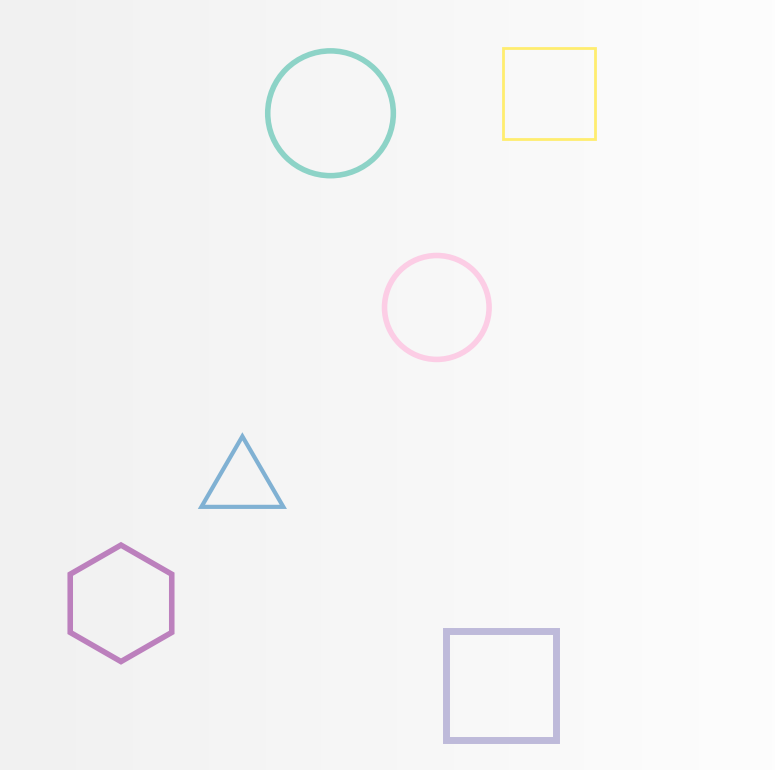[{"shape": "circle", "thickness": 2, "radius": 0.41, "center": [0.426, 0.853]}, {"shape": "square", "thickness": 2.5, "radius": 0.35, "center": [0.647, 0.11]}, {"shape": "triangle", "thickness": 1.5, "radius": 0.31, "center": [0.313, 0.372]}, {"shape": "circle", "thickness": 2, "radius": 0.34, "center": [0.564, 0.601]}, {"shape": "hexagon", "thickness": 2, "radius": 0.38, "center": [0.156, 0.216]}, {"shape": "square", "thickness": 1, "radius": 0.29, "center": [0.708, 0.878]}]